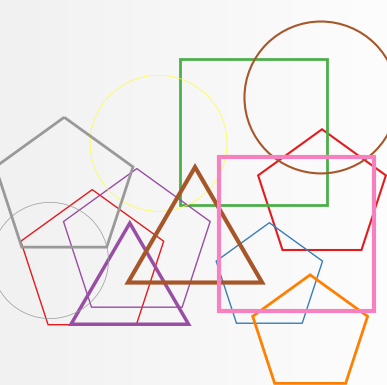[{"shape": "pentagon", "thickness": 1.5, "radius": 0.87, "center": [0.831, 0.491]}, {"shape": "pentagon", "thickness": 1, "radius": 0.97, "center": [0.238, 0.314]}, {"shape": "pentagon", "thickness": 1, "radius": 0.72, "center": [0.695, 0.277]}, {"shape": "square", "thickness": 2, "radius": 0.95, "center": [0.654, 0.658]}, {"shape": "triangle", "thickness": 2.5, "radius": 0.88, "center": [0.335, 0.245]}, {"shape": "pentagon", "thickness": 1, "radius": 0.99, "center": [0.353, 0.363]}, {"shape": "pentagon", "thickness": 2, "radius": 0.78, "center": [0.8, 0.13]}, {"shape": "circle", "thickness": 0.5, "radius": 0.88, "center": [0.409, 0.628]}, {"shape": "circle", "thickness": 1.5, "radius": 0.99, "center": [0.828, 0.747]}, {"shape": "triangle", "thickness": 3, "radius": 1.0, "center": [0.503, 0.366]}, {"shape": "square", "thickness": 3, "radius": 1.0, "center": [0.765, 0.393]}, {"shape": "circle", "thickness": 0.5, "radius": 0.75, "center": [0.129, 0.323]}, {"shape": "pentagon", "thickness": 2, "radius": 0.93, "center": [0.166, 0.509]}]